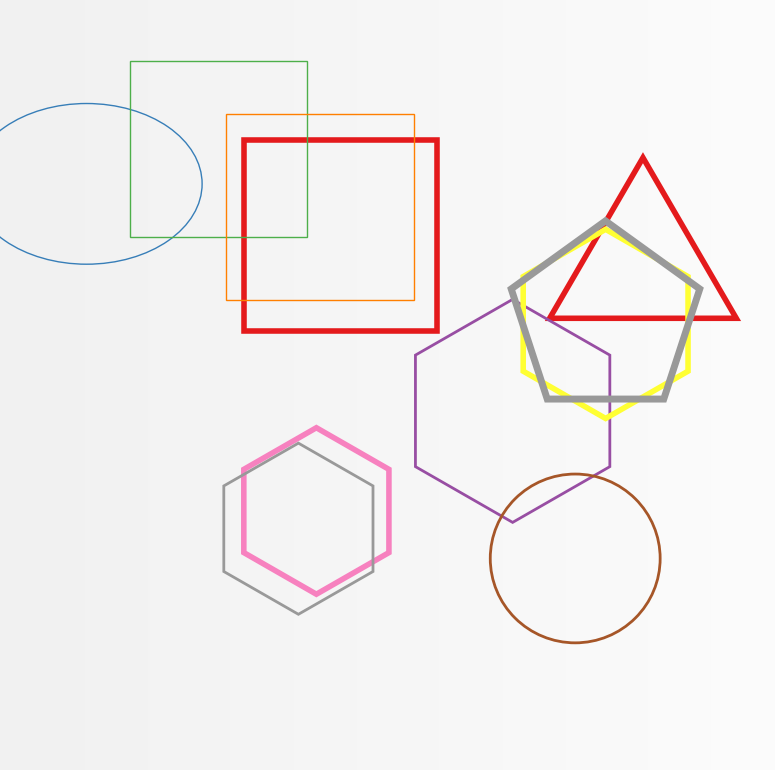[{"shape": "triangle", "thickness": 2, "radius": 0.7, "center": [0.83, 0.656]}, {"shape": "square", "thickness": 2, "radius": 0.62, "center": [0.439, 0.694]}, {"shape": "oval", "thickness": 0.5, "radius": 0.75, "center": [0.112, 0.761]}, {"shape": "square", "thickness": 0.5, "radius": 0.57, "center": [0.282, 0.807]}, {"shape": "hexagon", "thickness": 1, "radius": 0.72, "center": [0.661, 0.466]}, {"shape": "square", "thickness": 0.5, "radius": 0.61, "center": [0.413, 0.731]}, {"shape": "hexagon", "thickness": 2, "radius": 0.61, "center": [0.781, 0.579]}, {"shape": "circle", "thickness": 1, "radius": 0.55, "center": [0.742, 0.275]}, {"shape": "hexagon", "thickness": 2, "radius": 0.54, "center": [0.408, 0.336]}, {"shape": "hexagon", "thickness": 1, "radius": 0.56, "center": [0.385, 0.313]}, {"shape": "pentagon", "thickness": 2.5, "radius": 0.64, "center": [0.781, 0.585]}]